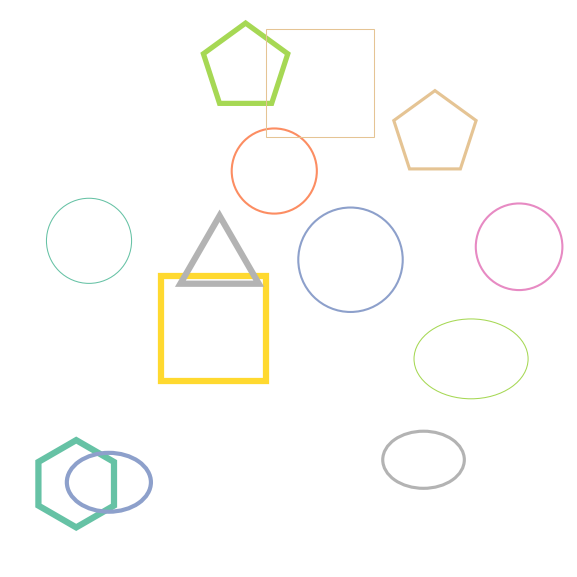[{"shape": "hexagon", "thickness": 3, "radius": 0.38, "center": [0.132, 0.161]}, {"shape": "circle", "thickness": 0.5, "radius": 0.37, "center": [0.154, 0.582]}, {"shape": "circle", "thickness": 1, "radius": 0.37, "center": [0.475, 0.703]}, {"shape": "oval", "thickness": 2, "radius": 0.36, "center": [0.189, 0.164]}, {"shape": "circle", "thickness": 1, "radius": 0.45, "center": [0.607, 0.549]}, {"shape": "circle", "thickness": 1, "radius": 0.37, "center": [0.899, 0.572]}, {"shape": "pentagon", "thickness": 2.5, "radius": 0.38, "center": [0.425, 0.882]}, {"shape": "oval", "thickness": 0.5, "radius": 0.49, "center": [0.816, 0.378]}, {"shape": "square", "thickness": 3, "radius": 0.46, "center": [0.369, 0.43]}, {"shape": "square", "thickness": 0.5, "radius": 0.47, "center": [0.554, 0.855]}, {"shape": "pentagon", "thickness": 1.5, "radius": 0.37, "center": [0.753, 0.767]}, {"shape": "oval", "thickness": 1.5, "radius": 0.35, "center": [0.733, 0.203]}, {"shape": "triangle", "thickness": 3, "radius": 0.39, "center": [0.38, 0.547]}]